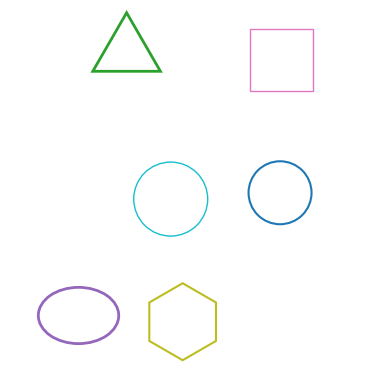[{"shape": "circle", "thickness": 1.5, "radius": 0.41, "center": [0.727, 0.499]}, {"shape": "triangle", "thickness": 2, "radius": 0.51, "center": [0.329, 0.866]}, {"shape": "oval", "thickness": 2, "radius": 0.52, "center": [0.204, 0.181]}, {"shape": "square", "thickness": 1, "radius": 0.4, "center": [0.731, 0.845]}, {"shape": "hexagon", "thickness": 1.5, "radius": 0.5, "center": [0.474, 0.164]}, {"shape": "circle", "thickness": 1, "radius": 0.48, "center": [0.443, 0.483]}]